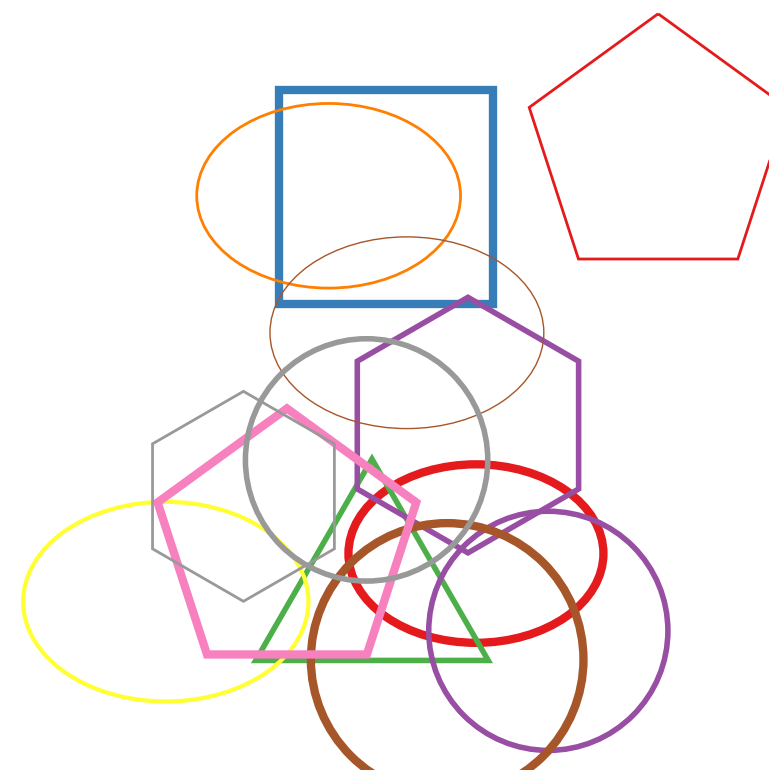[{"shape": "pentagon", "thickness": 1, "radius": 0.88, "center": [0.855, 0.806]}, {"shape": "oval", "thickness": 3, "radius": 0.83, "center": [0.618, 0.281]}, {"shape": "square", "thickness": 3, "radius": 0.69, "center": [0.502, 0.744]}, {"shape": "triangle", "thickness": 2, "radius": 0.87, "center": [0.483, 0.229]}, {"shape": "circle", "thickness": 2, "radius": 0.78, "center": [0.712, 0.181]}, {"shape": "hexagon", "thickness": 2, "radius": 0.83, "center": [0.608, 0.448]}, {"shape": "oval", "thickness": 1, "radius": 0.86, "center": [0.427, 0.746]}, {"shape": "oval", "thickness": 1.5, "radius": 0.93, "center": [0.215, 0.219]}, {"shape": "circle", "thickness": 3, "radius": 0.89, "center": [0.581, 0.144]}, {"shape": "oval", "thickness": 0.5, "radius": 0.89, "center": [0.528, 0.568]}, {"shape": "pentagon", "thickness": 3, "radius": 0.88, "center": [0.373, 0.293]}, {"shape": "circle", "thickness": 2, "radius": 0.79, "center": [0.476, 0.403]}, {"shape": "hexagon", "thickness": 1, "radius": 0.68, "center": [0.316, 0.355]}]